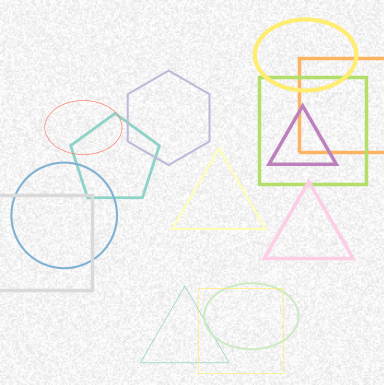[{"shape": "pentagon", "thickness": 2, "radius": 0.61, "center": [0.299, 0.584]}, {"shape": "triangle", "thickness": 0.5, "radius": 0.67, "center": [0.48, 0.124]}, {"shape": "triangle", "thickness": 1.5, "radius": 0.7, "center": [0.569, 0.475]}, {"shape": "hexagon", "thickness": 1.5, "radius": 0.61, "center": [0.438, 0.694]}, {"shape": "oval", "thickness": 0.5, "radius": 0.5, "center": [0.217, 0.669]}, {"shape": "circle", "thickness": 1.5, "radius": 0.69, "center": [0.167, 0.441]}, {"shape": "square", "thickness": 2.5, "radius": 0.61, "center": [0.899, 0.728]}, {"shape": "square", "thickness": 2.5, "radius": 0.7, "center": [0.813, 0.661]}, {"shape": "triangle", "thickness": 2.5, "radius": 0.67, "center": [0.802, 0.395]}, {"shape": "square", "thickness": 2.5, "radius": 0.62, "center": [0.116, 0.37]}, {"shape": "triangle", "thickness": 2.5, "radius": 0.51, "center": [0.786, 0.624]}, {"shape": "oval", "thickness": 1.5, "radius": 0.61, "center": [0.653, 0.179]}, {"shape": "oval", "thickness": 3, "radius": 0.66, "center": [0.794, 0.857]}, {"shape": "square", "thickness": 0.5, "radius": 0.55, "center": [0.625, 0.141]}]